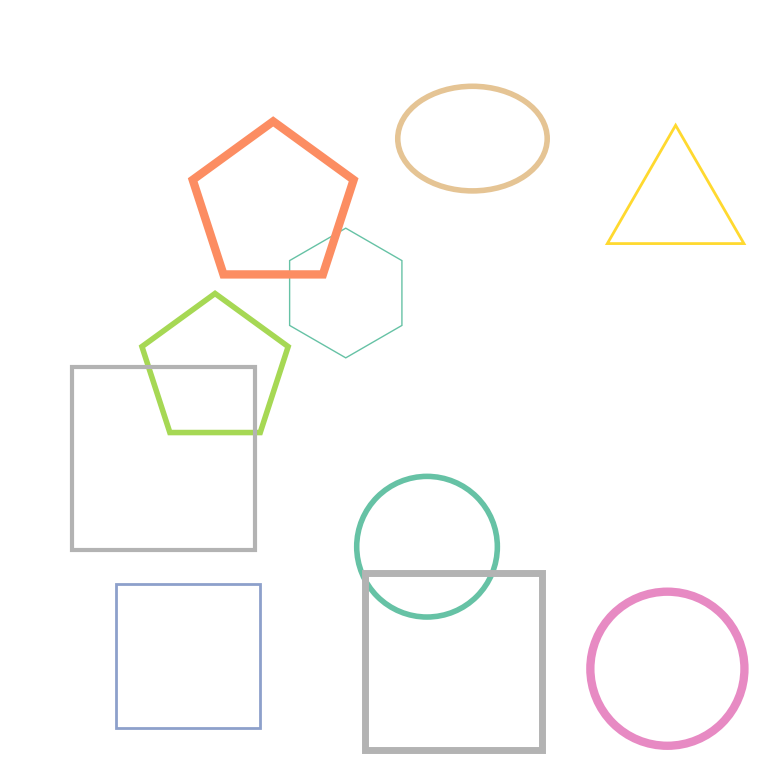[{"shape": "circle", "thickness": 2, "radius": 0.46, "center": [0.555, 0.29]}, {"shape": "hexagon", "thickness": 0.5, "radius": 0.42, "center": [0.449, 0.619]}, {"shape": "pentagon", "thickness": 3, "radius": 0.55, "center": [0.355, 0.732]}, {"shape": "square", "thickness": 1, "radius": 0.47, "center": [0.244, 0.148]}, {"shape": "circle", "thickness": 3, "radius": 0.5, "center": [0.867, 0.132]}, {"shape": "pentagon", "thickness": 2, "radius": 0.5, "center": [0.279, 0.519]}, {"shape": "triangle", "thickness": 1, "radius": 0.51, "center": [0.877, 0.735]}, {"shape": "oval", "thickness": 2, "radius": 0.49, "center": [0.614, 0.82]}, {"shape": "square", "thickness": 1.5, "radius": 0.6, "center": [0.212, 0.405]}, {"shape": "square", "thickness": 2.5, "radius": 0.58, "center": [0.589, 0.141]}]